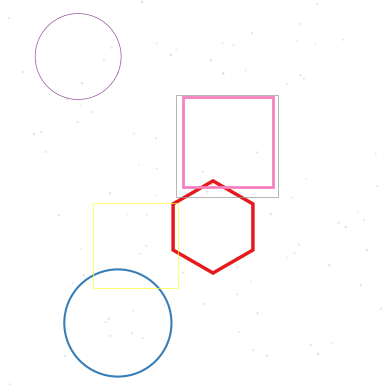[{"shape": "hexagon", "thickness": 2.5, "radius": 0.6, "center": [0.553, 0.41]}, {"shape": "circle", "thickness": 1.5, "radius": 0.7, "center": [0.306, 0.161]}, {"shape": "circle", "thickness": 0.5, "radius": 0.56, "center": [0.203, 0.853]}, {"shape": "square", "thickness": 0.5, "radius": 0.55, "center": [0.352, 0.363]}, {"shape": "square", "thickness": 2, "radius": 0.58, "center": [0.592, 0.632]}, {"shape": "square", "thickness": 0.5, "radius": 0.66, "center": [0.591, 0.62]}]